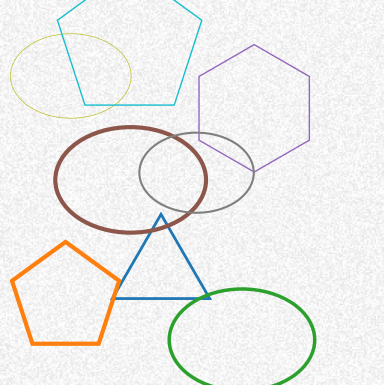[{"shape": "triangle", "thickness": 2, "radius": 0.73, "center": [0.418, 0.297]}, {"shape": "pentagon", "thickness": 3, "radius": 0.73, "center": [0.17, 0.225]}, {"shape": "oval", "thickness": 2.5, "radius": 0.94, "center": [0.628, 0.117]}, {"shape": "hexagon", "thickness": 1, "radius": 0.83, "center": [0.66, 0.719]}, {"shape": "oval", "thickness": 3, "radius": 0.98, "center": [0.339, 0.533]}, {"shape": "oval", "thickness": 1.5, "radius": 0.74, "center": [0.511, 0.551]}, {"shape": "oval", "thickness": 0.5, "radius": 0.78, "center": [0.184, 0.803]}, {"shape": "pentagon", "thickness": 1, "radius": 0.99, "center": [0.337, 0.887]}]